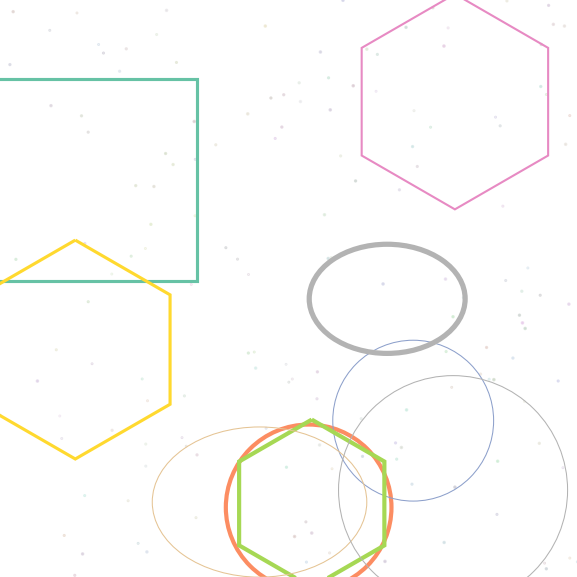[{"shape": "square", "thickness": 1.5, "radius": 0.87, "center": [0.166, 0.687]}, {"shape": "circle", "thickness": 2, "radius": 0.72, "center": [0.534, 0.121]}, {"shape": "circle", "thickness": 0.5, "radius": 0.7, "center": [0.715, 0.271]}, {"shape": "hexagon", "thickness": 1, "radius": 0.93, "center": [0.788, 0.823]}, {"shape": "hexagon", "thickness": 2, "radius": 0.73, "center": [0.54, 0.127]}, {"shape": "hexagon", "thickness": 1.5, "radius": 0.95, "center": [0.13, 0.394]}, {"shape": "oval", "thickness": 0.5, "radius": 0.93, "center": [0.449, 0.13]}, {"shape": "circle", "thickness": 0.5, "radius": 0.99, "center": [0.785, 0.15]}, {"shape": "oval", "thickness": 2.5, "radius": 0.67, "center": [0.67, 0.482]}]